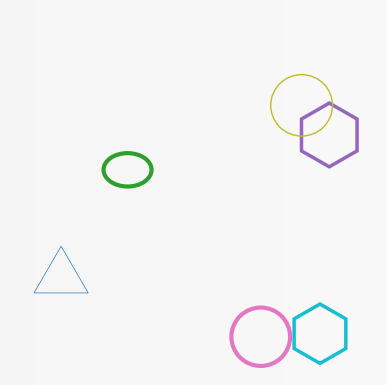[{"shape": "triangle", "thickness": 0.5, "radius": 0.4, "center": [0.158, 0.28]}, {"shape": "oval", "thickness": 3, "radius": 0.31, "center": [0.329, 0.559]}, {"shape": "hexagon", "thickness": 2.5, "radius": 0.41, "center": [0.85, 0.649]}, {"shape": "circle", "thickness": 3, "radius": 0.38, "center": [0.673, 0.125]}, {"shape": "circle", "thickness": 1, "radius": 0.4, "center": [0.778, 0.726]}, {"shape": "hexagon", "thickness": 2.5, "radius": 0.39, "center": [0.826, 0.133]}]